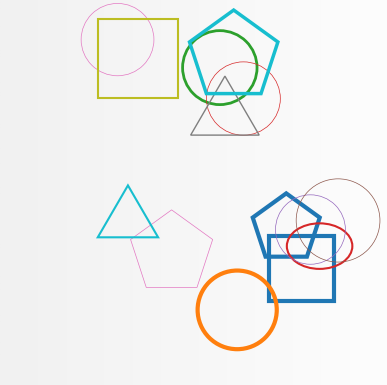[{"shape": "pentagon", "thickness": 3, "radius": 0.45, "center": [0.739, 0.407]}, {"shape": "square", "thickness": 3, "radius": 0.42, "center": [0.778, 0.303]}, {"shape": "circle", "thickness": 3, "radius": 0.51, "center": [0.612, 0.195]}, {"shape": "circle", "thickness": 2, "radius": 0.48, "center": [0.567, 0.824]}, {"shape": "circle", "thickness": 0.5, "radius": 0.48, "center": [0.628, 0.744]}, {"shape": "oval", "thickness": 1.5, "radius": 0.42, "center": [0.825, 0.361]}, {"shape": "circle", "thickness": 0.5, "radius": 0.45, "center": [0.801, 0.404]}, {"shape": "circle", "thickness": 0.5, "radius": 0.54, "center": [0.872, 0.427]}, {"shape": "circle", "thickness": 0.5, "radius": 0.47, "center": [0.303, 0.897]}, {"shape": "pentagon", "thickness": 0.5, "radius": 0.56, "center": [0.443, 0.343]}, {"shape": "triangle", "thickness": 1, "radius": 0.51, "center": [0.58, 0.7]}, {"shape": "square", "thickness": 1.5, "radius": 0.52, "center": [0.355, 0.849]}, {"shape": "triangle", "thickness": 1.5, "radius": 0.45, "center": [0.33, 0.429]}, {"shape": "pentagon", "thickness": 2.5, "radius": 0.6, "center": [0.603, 0.854]}]